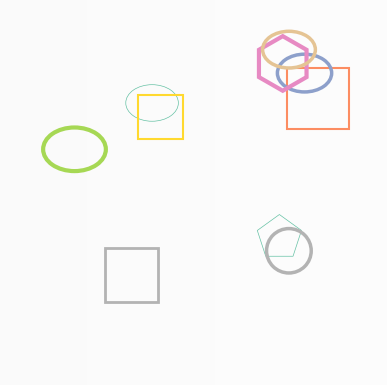[{"shape": "pentagon", "thickness": 0.5, "radius": 0.3, "center": [0.721, 0.383]}, {"shape": "oval", "thickness": 0.5, "radius": 0.34, "center": [0.392, 0.733]}, {"shape": "square", "thickness": 1.5, "radius": 0.4, "center": [0.82, 0.745]}, {"shape": "oval", "thickness": 2.5, "radius": 0.35, "center": [0.786, 0.81]}, {"shape": "hexagon", "thickness": 3, "radius": 0.35, "center": [0.73, 0.835]}, {"shape": "oval", "thickness": 3, "radius": 0.4, "center": [0.192, 0.612]}, {"shape": "square", "thickness": 1.5, "radius": 0.29, "center": [0.415, 0.696]}, {"shape": "oval", "thickness": 2.5, "radius": 0.34, "center": [0.746, 0.871]}, {"shape": "square", "thickness": 2, "radius": 0.35, "center": [0.34, 0.286]}, {"shape": "circle", "thickness": 2.5, "radius": 0.29, "center": [0.746, 0.349]}]